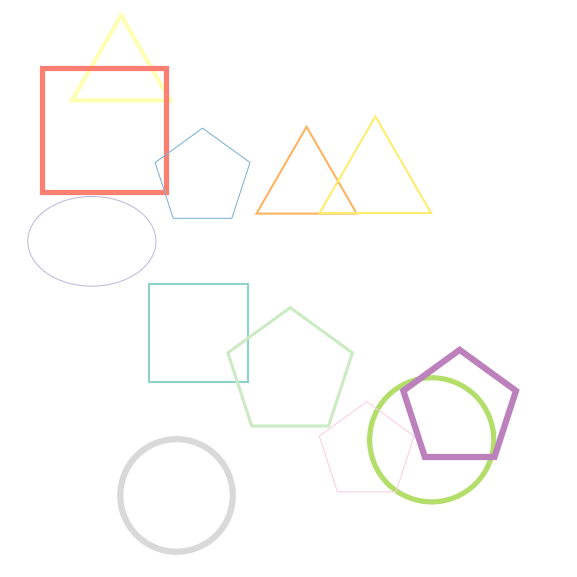[{"shape": "square", "thickness": 1, "radius": 0.43, "center": [0.344, 0.422]}, {"shape": "triangle", "thickness": 2, "radius": 0.49, "center": [0.21, 0.874]}, {"shape": "oval", "thickness": 0.5, "radius": 0.55, "center": [0.159, 0.581]}, {"shape": "square", "thickness": 2.5, "radius": 0.54, "center": [0.18, 0.775]}, {"shape": "pentagon", "thickness": 0.5, "radius": 0.43, "center": [0.351, 0.691]}, {"shape": "triangle", "thickness": 1, "radius": 0.5, "center": [0.531, 0.679]}, {"shape": "circle", "thickness": 2.5, "radius": 0.54, "center": [0.748, 0.238]}, {"shape": "pentagon", "thickness": 0.5, "radius": 0.43, "center": [0.635, 0.217]}, {"shape": "circle", "thickness": 3, "radius": 0.49, "center": [0.306, 0.141]}, {"shape": "pentagon", "thickness": 3, "radius": 0.51, "center": [0.796, 0.291]}, {"shape": "pentagon", "thickness": 1.5, "radius": 0.57, "center": [0.502, 0.353]}, {"shape": "triangle", "thickness": 1, "radius": 0.56, "center": [0.65, 0.686]}]